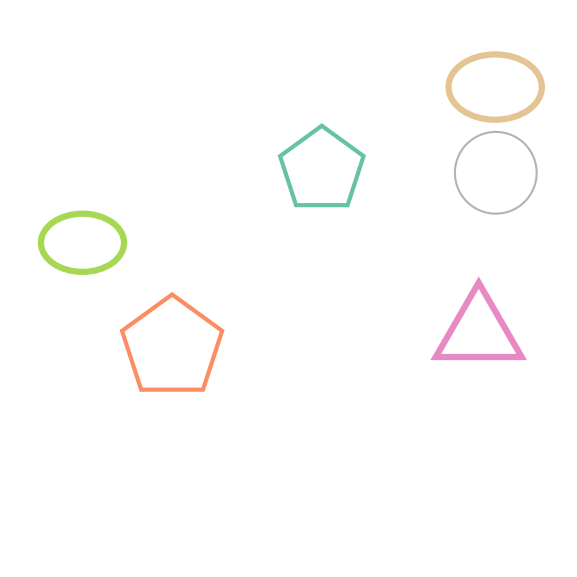[{"shape": "pentagon", "thickness": 2, "radius": 0.38, "center": [0.557, 0.705]}, {"shape": "pentagon", "thickness": 2, "radius": 0.46, "center": [0.298, 0.398]}, {"shape": "triangle", "thickness": 3, "radius": 0.43, "center": [0.829, 0.424]}, {"shape": "oval", "thickness": 3, "radius": 0.36, "center": [0.143, 0.579]}, {"shape": "oval", "thickness": 3, "radius": 0.4, "center": [0.857, 0.848]}, {"shape": "circle", "thickness": 1, "radius": 0.35, "center": [0.859, 0.7]}]